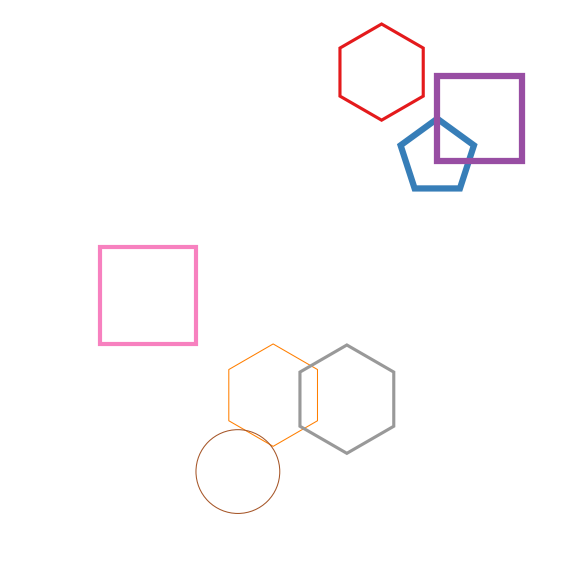[{"shape": "hexagon", "thickness": 1.5, "radius": 0.42, "center": [0.661, 0.874]}, {"shape": "pentagon", "thickness": 3, "radius": 0.33, "center": [0.757, 0.727]}, {"shape": "square", "thickness": 3, "radius": 0.37, "center": [0.83, 0.794]}, {"shape": "hexagon", "thickness": 0.5, "radius": 0.44, "center": [0.473, 0.315]}, {"shape": "circle", "thickness": 0.5, "radius": 0.36, "center": [0.412, 0.183]}, {"shape": "square", "thickness": 2, "radius": 0.42, "center": [0.257, 0.488]}, {"shape": "hexagon", "thickness": 1.5, "radius": 0.47, "center": [0.601, 0.308]}]